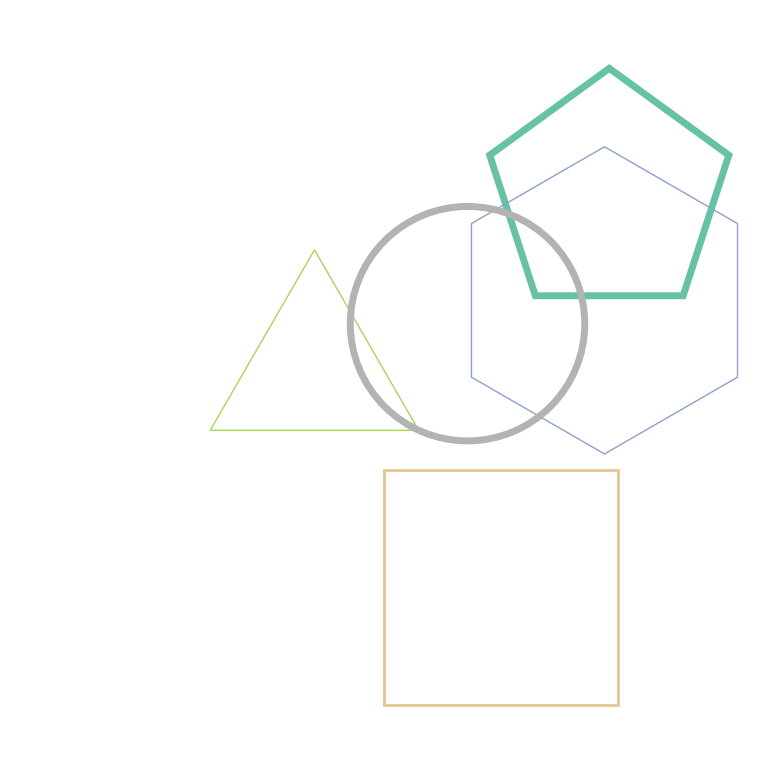[{"shape": "pentagon", "thickness": 2.5, "radius": 0.82, "center": [0.791, 0.748]}, {"shape": "hexagon", "thickness": 0.5, "radius": 1.0, "center": [0.785, 0.61]}, {"shape": "triangle", "thickness": 0.5, "radius": 0.78, "center": [0.408, 0.519]}, {"shape": "square", "thickness": 1, "radius": 0.76, "center": [0.65, 0.237]}, {"shape": "circle", "thickness": 2.5, "radius": 0.76, "center": [0.607, 0.58]}]